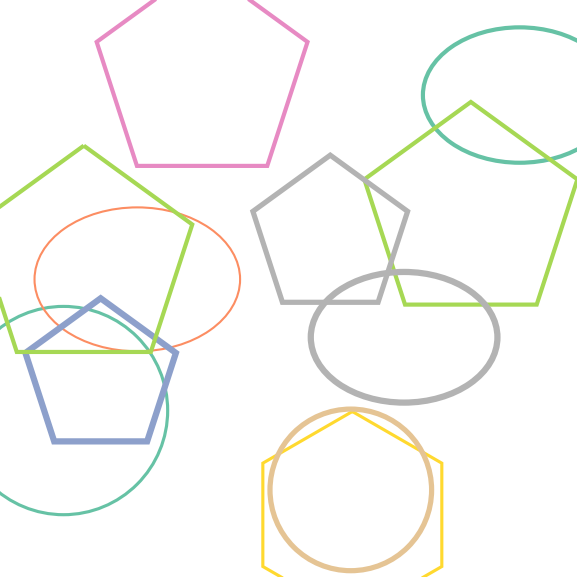[{"shape": "circle", "thickness": 1.5, "radius": 0.9, "center": [0.11, 0.288]}, {"shape": "oval", "thickness": 2, "radius": 0.84, "center": [0.9, 0.835]}, {"shape": "oval", "thickness": 1, "radius": 0.89, "center": [0.238, 0.515]}, {"shape": "pentagon", "thickness": 3, "radius": 0.68, "center": [0.174, 0.346]}, {"shape": "pentagon", "thickness": 2, "radius": 0.96, "center": [0.35, 0.867]}, {"shape": "pentagon", "thickness": 2, "radius": 0.97, "center": [0.815, 0.629]}, {"shape": "pentagon", "thickness": 2, "radius": 0.99, "center": [0.145, 0.549]}, {"shape": "hexagon", "thickness": 1.5, "radius": 0.89, "center": [0.61, 0.108]}, {"shape": "circle", "thickness": 2.5, "radius": 0.7, "center": [0.607, 0.151]}, {"shape": "oval", "thickness": 3, "radius": 0.81, "center": [0.7, 0.415]}, {"shape": "pentagon", "thickness": 2.5, "radius": 0.7, "center": [0.572, 0.59]}]